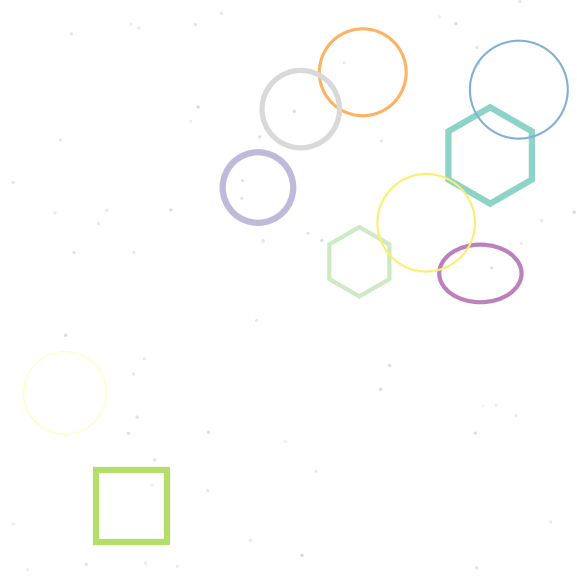[{"shape": "hexagon", "thickness": 3, "radius": 0.42, "center": [0.849, 0.73]}, {"shape": "circle", "thickness": 0.5, "radius": 0.36, "center": [0.113, 0.319]}, {"shape": "circle", "thickness": 3, "radius": 0.31, "center": [0.447, 0.674]}, {"shape": "circle", "thickness": 1, "radius": 0.42, "center": [0.898, 0.844]}, {"shape": "circle", "thickness": 1.5, "radius": 0.38, "center": [0.628, 0.874]}, {"shape": "square", "thickness": 3, "radius": 0.31, "center": [0.228, 0.123]}, {"shape": "circle", "thickness": 2.5, "radius": 0.34, "center": [0.521, 0.81]}, {"shape": "oval", "thickness": 2, "radius": 0.36, "center": [0.832, 0.526]}, {"shape": "hexagon", "thickness": 2, "radius": 0.3, "center": [0.622, 0.546]}, {"shape": "circle", "thickness": 1, "radius": 0.42, "center": [0.738, 0.613]}]